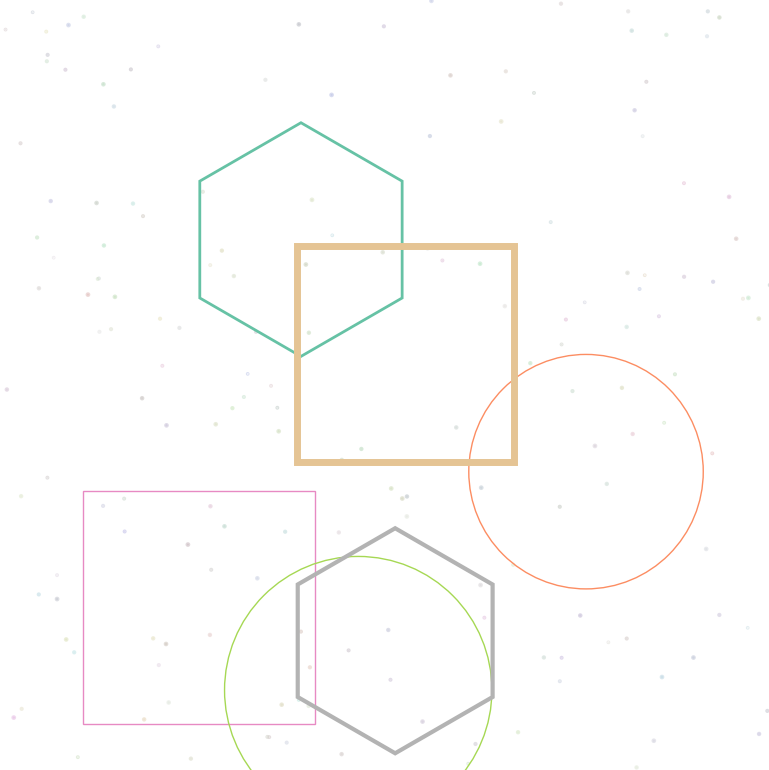[{"shape": "hexagon", "thickness": 1, "radius": 0.76, "center": [0.391, 0.689]}, {"shape": "circle", "thickness": 0.5, "radius": 0.76, "center": [0.761, 0.387]}, {"shape": "square", "thickness": 0.5, "radius": 0.75, "center": [0.259, 0.211]}, {"shape": "circle", "thickness": 0.5, "radius": 0.87, "center": [0.465, 0.104]}, {"shape": "square", "thickness": 2.5, "radius": 0.7, "center": [0.527, 0.54]}, {"shape": "hexagon", "thickness": 1.5, "radius": 0.73, "center": [0.513, 0.168]}]